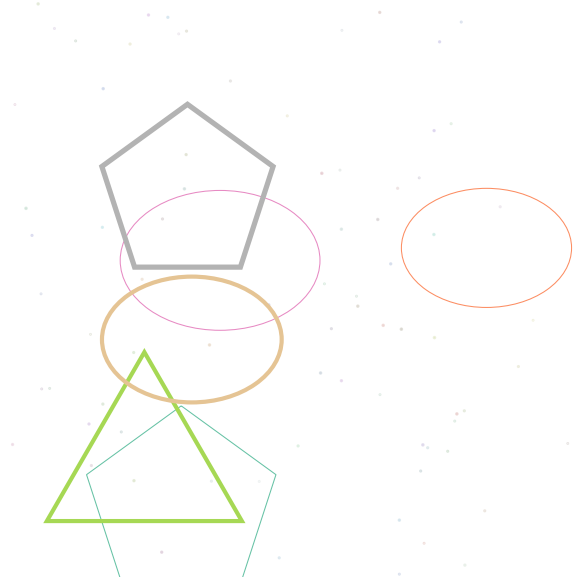[{"shape": "pentagon", "thickness": 0.5, "radius": 0.86, "center": [0.314, 0.124]}, {"shape": "oval", "thickness": 0.5, "radius": 0.74, "center": [0.842, 0.57]}, {"shape": "oval", "thickness": 0.5, "radius": 0.86, "center": [0.381, 0.548]}, {"shape": "triangle", "thickness": 2, "radius": 0.97, "center": [0.25, 0.194]}, {"shape": "oval", "thickness": 2, "radius": 0.78, "center": [0.332, 0.411]}, {"shape": "pentagon", "thickness": 2.5, "radius": 0.78, "center": [0.325, 0.663]}]